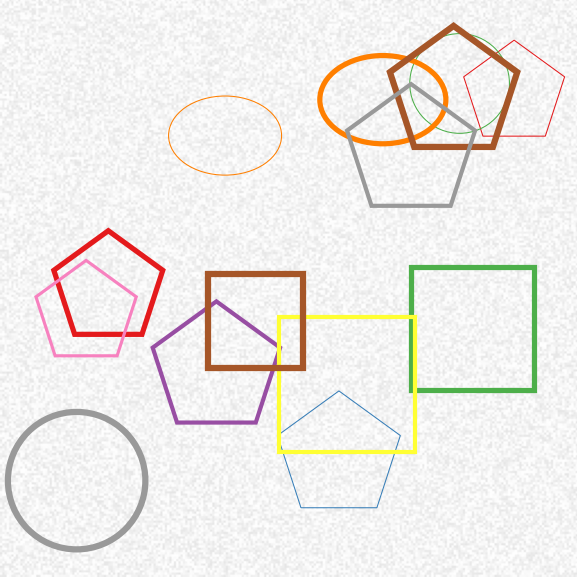[{"shape": "pentagon", "thickness": 0.5, "radius": 0.46, "center": [0.89, 0.838]}, {"shape": "pentagon", "thickness": 2.5, "radius": 0.5, "center": [0.188, 0.5]}, {"shape": "pentagon", "thickness": 0.5, "radius": 0.56, "center": [0.587, 0.21]}, {"shape": "circle", "thickness": 0.5, "radius": 0.43, "center": [0.796, 0.855]}, {"shape": "square", "thickness": 2.5, "radius": 0.53, "center": [0.818, 0.43]}, {"shape": "pentagon", "thickness": 2, "radius": 0.58, "center": [0.375, 0.361]}, {"shape": "oval", "thickness": 2.5, "radius": 0.55, "center": [0.663, 0.827]}, {"shape": "oval", "thickness": 0.5, "radius": 0.49, "center": [0.39, 0.764]}, {"shape": "square", "thickness": 2, "radius": 0.59, "center": [0.601, 0.333]}, {"shape": "pentagon", "thickness": 3, "radius": 0.58, "center": [0.785, 0.838]}, {"shape": "square", "thickness": 3, "radius": 0.41, "center": [0.443, 0.443]}, {"shape": "pentagon", "thickness": 1.5, "radius": 0.46, "center": [0.149, 0.457]}, {"shape": "circle", "thickness": 3, "radius": 0.6, "center": [0.133, 0.167]}, {"shape": "pentagon", "thickness": 2, "radius": 0.58, "center": [0.712, 0.737]}]